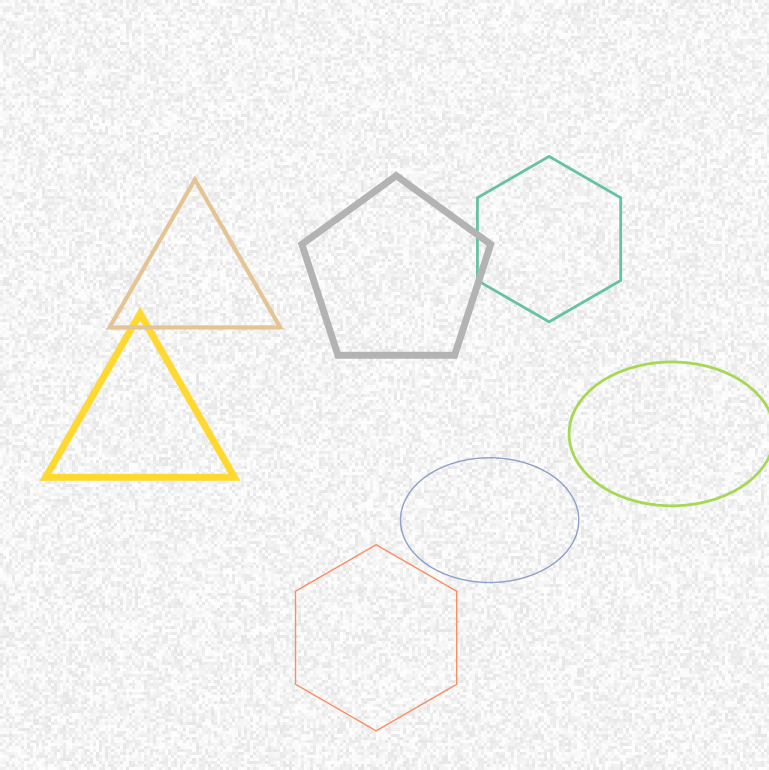[{"shape": "hexagon", "thickness": 1, "radius": 0.54, "center": [0.713, 0.689]}, {"shape": "hexagon", "thickness": 0.5, "radius": 0.6, "center": [0.488, 0.172]}, {"shape": "oval", "thickness": 0.5, "radius": 0.58, "center": [0.636, 0.325]}, {"shape": "oval", "thickness": 1, "radius": 0.67, "center": [0.873, 0.437]}, {"shape": "triangle", "thickness": 2.5, "radius": 0.71, "center": [0.182, 0.451]}, {"shape": "triangle", "thickness": 1.5, "radius": 0.64, "center": [0.253, 0.639]}, {"shape": "pentagon", "thickness": 2.5, "radius": 0.64, "center": [0.515, 0.643]}]